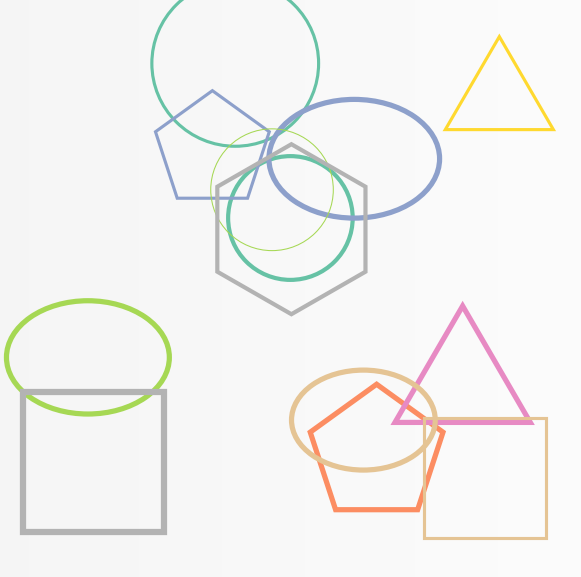[{"shape": "circle", "thickness": 2, "radius": 0.54, "center": [0.5, 0.622]}, {"shape": "circle", "thickness": 1.5, "radius": 0.72, "center": [0.405, 0.889]}, {"shape": "pentagon", "thickness": 2.5, "radius": 0.6, "center": [0.648, 0.214]}, {"shape": "pentagon", "thickness": 1.5, "radius": 0.51, "center": [0.365, 0.739]}, {"shape": "oval", "thickness": 2.5, "radius": 0.73, "center": [0.609, 0.724]}, {"shape": "triangle", "thickness": 2.5, "radius": 0.67, "center": [0.796, 0.335]}, {"shape": "oval", "thickness": 2.5, "radius": 0.7, "center": [0.151, 0.38]}, {"shape": "circle", "thickness": 0.5, "radius": 0.53, "center": [0.468, 0.671]}, {"shape": "triangle", "thickness": 1.5, "radius": 0.54, "center": [0.859, 0.828]}, {"shape": "square", "thickness": 1.5, "radius": 0.52, "center": [0.835, 0.171]}, {"shape": "oval", "thickness": 2.5, "radius": 0.62, "center": [0.625, 0.272]}, {"shape": "hexagon", "thickness": 2, "radius": 0.74, "center": [0.501, 0.602]}, {"shape": "square", "thickness": 3, "radius": 0.61, "center": [0.161, 0.199]}]